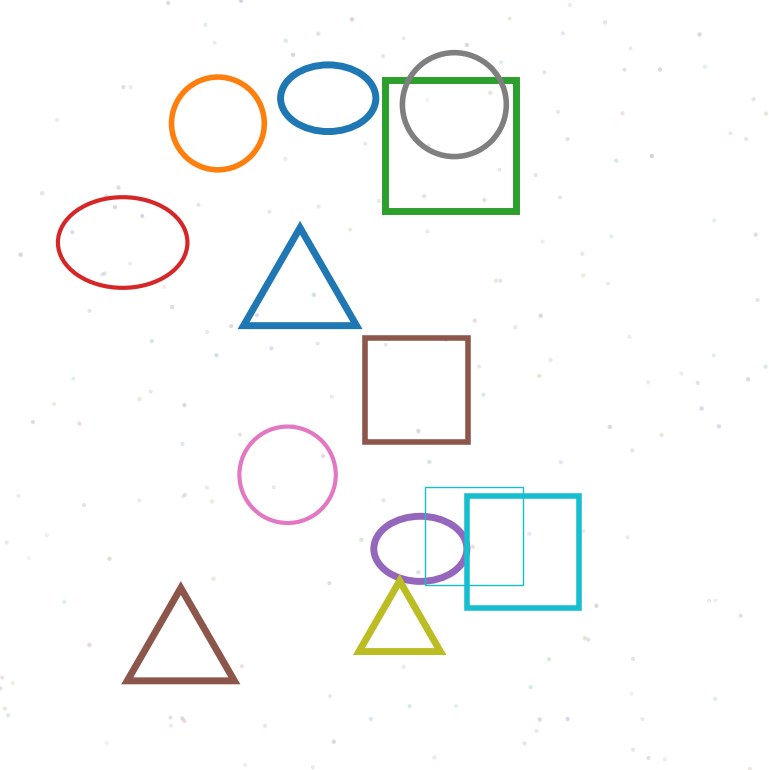[{"shape": "oval", "thickness": 2.5, "radius": 0.31, "center": [0.426, 0.872]}, {"shape": "triangle", "thickness": 2.5, "radius": 0.42, "center": [0.39, 0.619]}, {"shape": "circle", "thickness": 2, "radius": 0.3, "center": [0.283, 0.84]}, {"shape": "square", "thickness": 2.5, "radius": 0.43, "center": [0.585, 0.811]}, {"shape": "oval", "thickness": 1.5, "radius": 0.42, "center": [0.159, 0.685]}, {"shape": "oval", "thickness": 2.5, "radius": 0.3, "center": [0.546, 0.287]}, {"shape": "square", "thickness": 2, "radius": 0.34, "center": [0.541, 0.493]}, {"shape": "triangle", "thickness": 2.5, "radius": 0.4, "center": [0.235, 0.156]}, {"shape": "circle", "thickness": 1.5, "radius": 0.31, "center": [0.373, 0.383]}, {"shape": "circle", "thickness": 2, "radius": 0.34, "center": [0.59, 0.864]}, {"shape": "triangle", "thickness": 2.5, "radius": 0.31, "center": [0.519, 0.184]}, {"shape": "square", "thickness": 0.5, "radius": 0.32, "center": [0.615, 0.304]}, {"shape": "square", "thickness": 2, "radius": 0.36, "center": [0.679, 0.283]}]